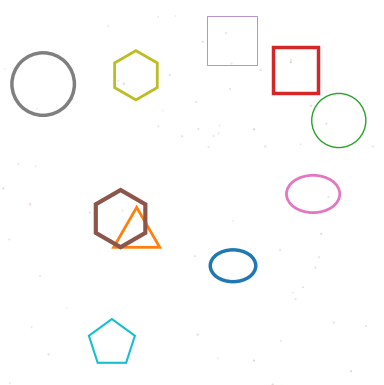[{"shape": "oval", "thickness": 2.5, "radius": 0.3, "center": [0.605, 0.31]}, {"shape": "triangle", "thickness": 2, "radius": 0.35, "center": [0.355, 0.392]}, {"shape": "circle", "thickness": 1, "radius": 0.35, "center": [0.88, 0.687]}, {"shape": "square", "thickness": 2.5, "radius": 0.3, "center": [0.768, 0.818]}, {"shape": "square", "thickness": 0.5, "radius": 0.32, "center": [0.603, 0.895]}, {"shape": "hexagon", "thickness": 3, "radius": 0.37, "center": [0.313, 0.432]}, {"shape": "oval", "thickness": 2, "radius": 0.35, "center": [0.813, 0.496]}, {"shape": "circle", "thickness": 2.5, "radius": 0.41, "center": [0.112, 0.782]}, {"shape": "hexagon", "thickness": 2, "radius": 0.32, "center": [0.353, 0.804]}, {"shape": "pentagon", "thickness": 1.5, "radius": 0.31, "center": [0.291, 0.108]}]